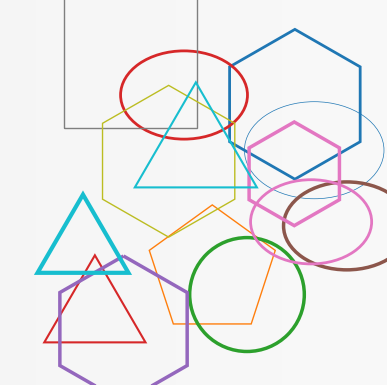[{"shape": "hexagon", "thickness": 2, "radius": 0.97, "center": [0.761, 0.729]}, {"shape": "oval", "thickness": 0.5, "radius": 0.9, "center": [0.811, 0.61]}, {"shape": "pentagon", "thickness": 1, "radius": 0.85, "center": [0.548, 0.297]}, {"shape": "circle", "thickness": 2.5, "radius": 0.74, "center": [0.637, 0.235]}, {"shape": "oval", "thickness": 2, "radius": 0.82, "center": [0.475, 0.753]}, {"shape": "triangle", "thickness": 1.5, "radius": 0.75, "center": [0.245, 0.186]}, {"shape": "hexagon", "thickness": 2.5, "radius": 0.95, "center": [0.319, 0.145]}, {"shape": "oval", "thickness": 2.5, "radius": 0.82, "center": [0.895, 0.413]}, {"shape": "hexagon", "thickness": 2.5, "radius": 0.67, "center": [0.759, 0.549]}, {"shape": "oval", "thickness": 2, "radius": 0.78, "center": [0.803, 0.424]}, {"shape": "square", "thickness": 1, "radius": 0.86, "center": [0.338, 0.838]}, {"shape": "hexagon", "thickness": 1, "radius": 0.99, "center": [0.435, 0.581]}, {"shape": "triangle", "thickness": 3, "radius": 0.68, "center": [0.214, 0.359]}, {"shape": "triangle", "thickness": 1.5, "radius": 0.91, "center": [0.505, 0.604]}]